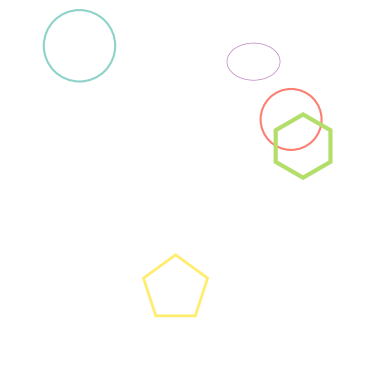[{"shape": "circle", "thickness": 1.5, "radius": 0.46, "center": [0.206, 0.881]}, {"shape": "circle", "thickness": 1.5, "radius": 0.4, "center": [0.756, 0.69]}, {"shape": "hexagon", "thickness": 3, "radius": 0.41, "center": [0.787, 0.621]}, {"shape": "oval", "thickness": 0.5, "radius": 0.34, "center": [0.658, 0.84]}, {"shape": "pentagon", "thickness": 2, "radius": 0.44, "center": [0.456, 0.251]}]